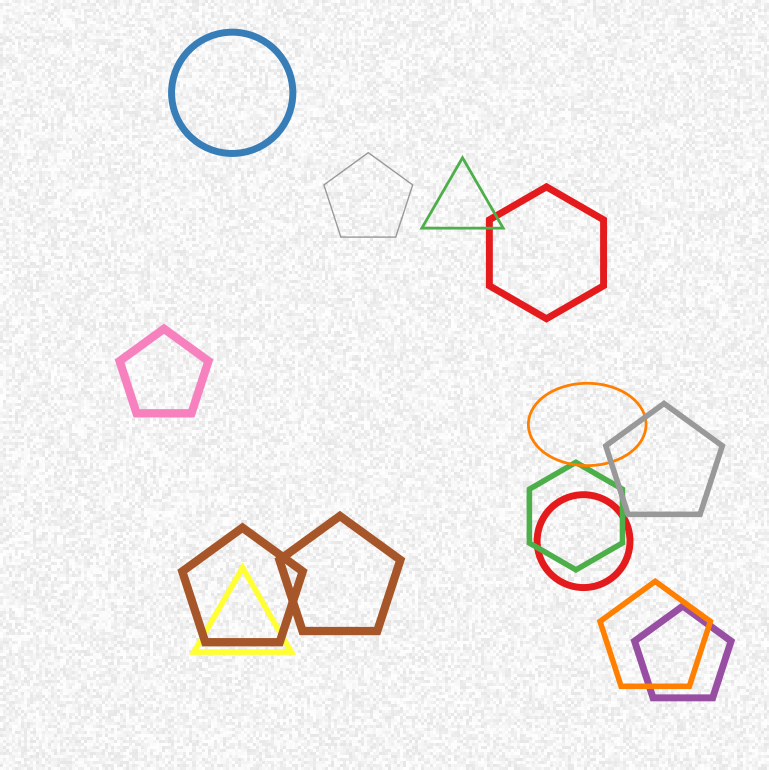[{"shape": "circle", "thickness": 2.5, "radius": 0.3, "center": [0.758, 0.297]}, {"shape": "hexagon", "thickness": 2.5, "radius": 0.43, "center": [0.71, 0.672]}, {"shape": "circle", "thickness": 2.5, "radius": 0.39, "center": [0.302, 0.879]}, {"shape": "hexagon", "thickness": 2, "radius": 0.35, "center": [0.748, 0.33]}, {"shape": "triangle", "thickness": 1, "radius": 0.3, "center": [0.601, 0.734]}, {"shape": "pentagon", "thickness": 2.5, "radius": 0.33, "center": [0.887, 0.147]}, {"shape": "pentagon", "thickness": 2, "radius": 0.38, "center": [0.851, 0.17]}, {"shape": "oval", "thickness": 1, "radius": 0.38, "center": [0.763, 0.449]}, {"shape": "triangle", "thickness": 2, "radius": 0.37, "center": [0.315, 0.19]}, {"shape": "pentagon", "thickness": 3, "radius": 0.41, "center": [0.315, 0.232]}, {"shape": "pentagon", "thickness": 3, "radius": 0.41, "center": [0.441, 0.247]}, {"shape": "pentagon", "thickness": 3, "radius": 0.3, "center": [0.213, 0.512]}, {"shape": "pentagon", "thickness": 0.5, "radius": 0.3, "center": [0.478, 0.741]}, {"shape": "pentagon", "thickness": 2, "radius": 0.4, "center": [0.862, 0.396]}]